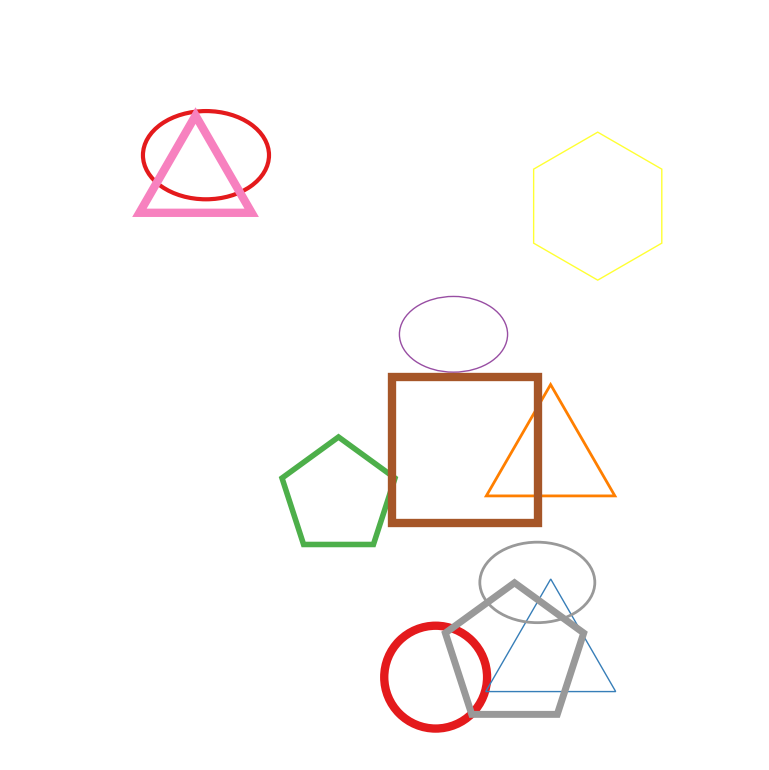[{"shape": "circle", "thickness": 3, "radius": 0.33, "center": [0.566, 0.121]}, {"shape": "oval", "thickness": 1.5, "radius": 0.41, "center": [0.268, 0.798]}, {"shape": "triangle", "thickness": 0.5, "radius": 0.49, "center": [0.715, 0.151]}, {"shape": "pentagon", "thickness": 2, "radius": 0.39, "center": [0.44, 0.355]}, {"shape": "oval", "thickness": 0.5, "radius": 0.35, "center": [0.589, 0.566]}, {"shape": "triangle", "thickness": 1, "radius": 0.48, "center": [0.715, 0.404]}, {"shape": "hexagon", "thickness": 0.5, "radius": 0.48, "center": [0.776, 0.732]}, {"shape": "square", "thickness": 3, "radius": 0.47, "center": [0.604, 0.415]}, {"shape": "triangle", "thickness": 3, "radius": 0.42, "center": [0.254, 0.766]}, {"shape": "oval", "thickness": 1, "radius": 0.37, "center": [0.698, 0.244]}, {"shape": "pentagon", "thickness": 2.5, "radius": 0.47, "center": [0.668, 0.149]}]